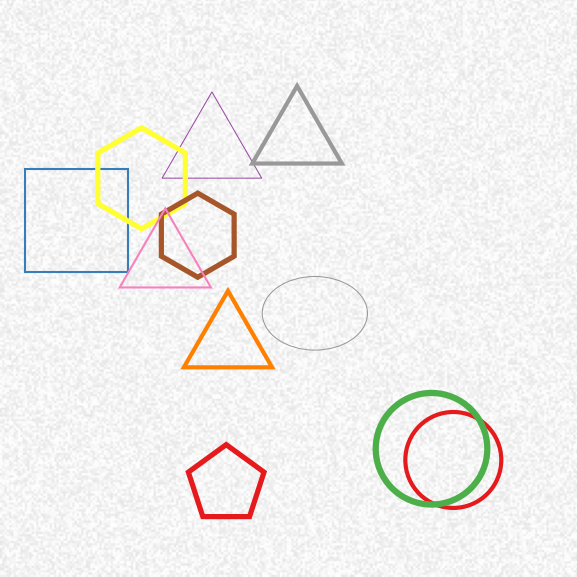[{"shape": "circle", "thickness": 2, "radius": 0.42, "center": [0.785, 0.203]}, {"shape": "pentagon", "thickness": 2.5, "radius": 0.34, "center": [0.392, 0.16]}, {"shape": "square", "thickness": 1, "radius": 0.44, "center": [0.132, 0.617]}, {"shape": "circle", "thickness": 3, "radius": 0.48, "center": [0.747, 0.222]}, {"shape": "triangle", "thickness": 0.5, "radius": 0.5, "center": [0.367, 0.74]}, {"shape": "triangle", "thickness": 2, "radius": 0.44, "center": [0.395, 0.407]}, {"shape": "hexagon", "thickness": 2.5, "radius": 0.44, "center": [0.245, 0.69]}, {"shape": "hexagon", "thickness": 2.5, "radius": 0.36, "center": [0.342, 0.592]}, {"shape": "triangle", "thickness": 1, "radius": 0.46, "center": [0.286, 0.547]}, {"shape": "oval", "thickness": 0.5, "radius": 0.46, "center": [0.545, 0.457]}, {"shape": "triangle", "thickness": 2, "radius": 0.45, "center": [0.514, 0.761]}]